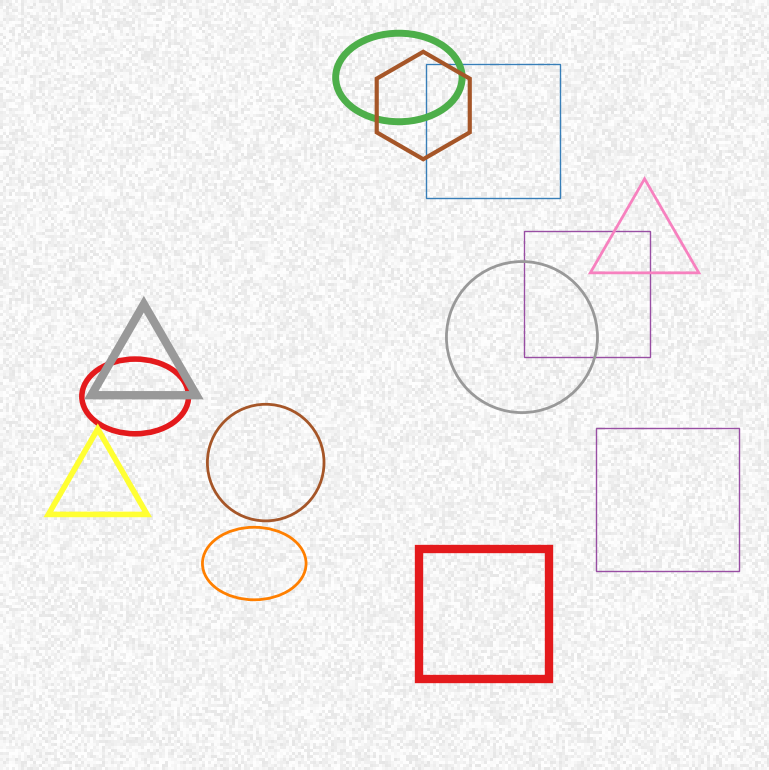[{"shape": "square", "thickness": 3, "radius": 0.42, "center": [0.629, 0.202]}, {"shape": "oval", "thickness": 2, "radius": 0.35, "center": [0.176, 0.485]}, {"shape": "square", "thickness": 0.5, "radius": 0.43, "center": [0.64, 0.83]}, {"shape": "oval", "thickness": 2.5, "radius": 0.41, "center": [0.518, 0.899]}, {"shape": "square", "thickness": 0.5, "radius": 0.47, "center": [0.867, 0.351]}, {"shape": "square", "thickness": 0.5, "radius": 0.41, "center": [0.762, 0.618]}, {"shape": "oval", "thickness": 1, "radius": 0.34, "center": [0.33, 0.268]}, {"shape": "triangle", "thickness": 2, "radius": 0.37, "center": [0.127, 0.369]}, {"shape": "circle", "thickness": 1, "radius": 0.38, "center": [0.345, 0.399]}, {"shape": "hexagon", "thickness": 1.5, "radius": 0.35, "center": [0.55, 0.863]}, {"shape": "triangle", "thickness": 1, "radius": 0.41, "center": [0.837, 0.686]}, {"shape": "triangle", "thickness": 3, "radius": 0.39, "center": [0.187, 0.526]}, {"shape": "circle", "thickness": 1, "radius": 0.49, "center": [0.678, 0.562]}]